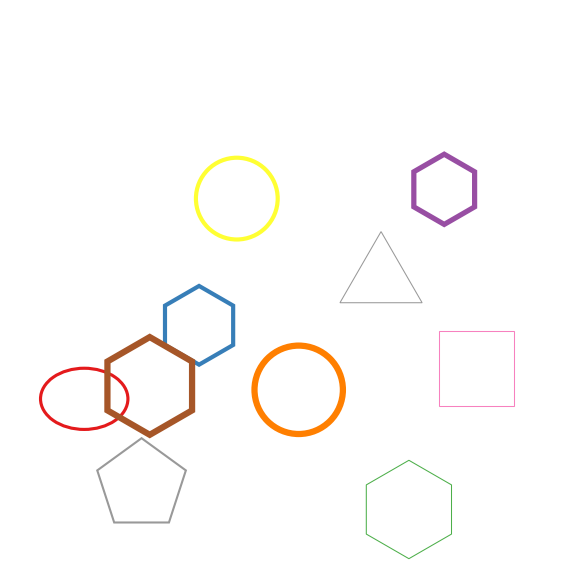[{"shape": "oval", "thickness": 1.5, "radius": 0.38, "center": [0.146, 0.309]}, {"shape": "hexagon", "thickness": 2, "radius": 0.34, "center": [0.345, 0.436]}, {"shape": "hexagon", "thickness": 0.5, "radius": 0.43, "center": [0.708, 0.117]}, {"shape": "hexagon", "thickness": 2.5, "radius": 0.3, "center": [0.769, 0.671]}, {"shape": "circle", "thickness": 3, "radius": 0.38, "center": [0.517, 0.324]}, {"shape": "circle", "thickness": 2, "radius": 0.35, "center": [0.41, 0.655]}, {"shape": "hexagon", "thickness": 3, "radius": 0.42, "center": [0.259, 0.331]}, {"shape": "square", "thickness": 0.5, "radius": 0.33, "center": [0.825, 0.361]}, {"shape": "pentagon", "thickness": 1, "radius": 0.4, "center": [0.245, 0.16]}, {"shape": "triangle", "thickness": 0.5, "radius": 0.41, "center": [0.66, 0.516]}]